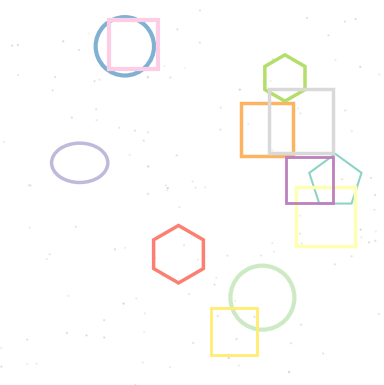[{"shape": "pentagon", "thickness": 1.5, "radius": 0.36, "center": [0.871, 0.529]}, {"shape": "square", "thickness": 2.5, "radius": 0.38, "center": [0.846, 0.438]}, {"shape": "oval", "thickness": 2.5, "radius": 0.37, "center": [0.207, 0.577]}, {"shape": "hexagon", "thickness": 2.5, "radius": 0.37, "center": [0.464, 0.34]}, {"shape": "circle", "thickness": 3, "radius": 0.38, "center": [0.324, 0.88]}, {"shape": "square", "thickness": 2.5, "radius": 0.34, "center": [0.694, 0.664]}, {"shape": "hexagon", "thickness": 2.5, "radius": 0.3, "center": [0.74, 0.797]}, {"shape": "square", "thickness": 3, "radius": 0.32, "center": [0.346, 0.884]}, {"shape": "square", "thickness": 2.5, "radius": 0.42, "center": [0.783, 0.686]}, {"shape": "square", "thickness": 2, "radius": 0.3, "center": [0.805, 0.533]}, {"shape": "circle", "thickness": 3, "radius": 0.42, "center": [0.682, 0.227]}, {"shape": "square", "thickness": 2, "radius": 0.3, "center": [0.607, 0.139]}]